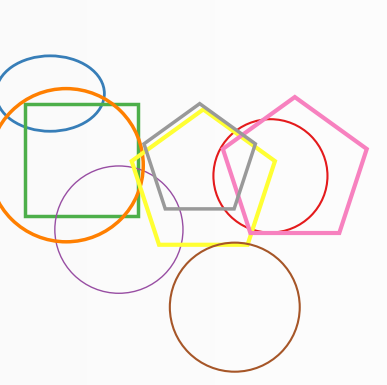[{"shape": "circle", "thickness": 1.5, "radius": 0.74, "center": [0.698, 0.543]}, {"shape": "oval", "thickness": 2, "radius": 0.7, "center": [0.129, 0.757]}, {"shape": "square", "thickness": 2.5, "radius": 0.73, "center": [0.209, 0.585]}, {"shape": "circle", "thickness": 1, "radius": 0.83, "center": [0.307, 0.404]}, {"shape": "circle", "thickness": 2.5, "radius": 0.99, "center": [0.171, 0.571]}, {"shape": "pentagon", "thickness": 3, "radius": 0.97, "center": [0.525, 0.521]}, {"shape": "circle", "thickness": 1.5, "radius": 0.84, "center": [0.606, 0.202]}, {"shape": "pentagon", "thickness": 3, "radius": 0.98, "center": [0.761, 0.553]}, {"shape": "pentagon", "thickness": 2.5, "radius": 0.76, "center": [0.515, 0.58]}]